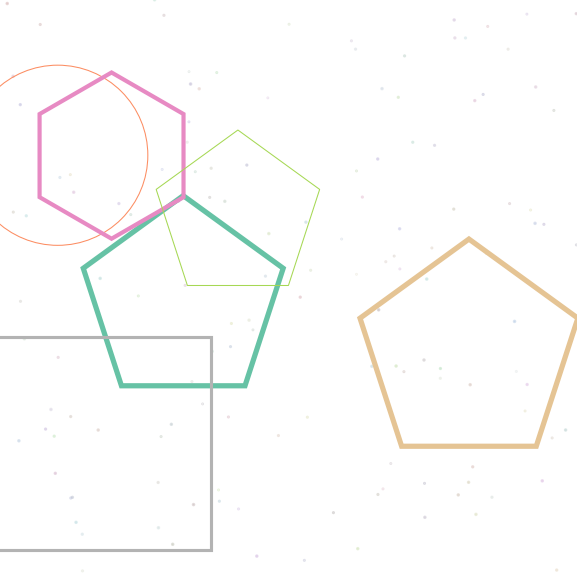[{"shape": "pentagon", "thickness": 2.5, "radius": 0.91, "center": [0.317, 0.478]}, {"shape": "circle", "thickness": 0.5, "radius": 0.78, "center": [0.1, 0.73]}, {"shape": "hexagon", "thickness": 2, "radius": 0.72, "center": [0.193, 0.73]}, {"shape": "pentagon", "thickness": 0.5, "radius": 0.74, "center": [0.412, 0.625]}, {"shape": "pentagon", "thickness": 2.5, "radius": 0.99, "center": [0.812, 0.387]}, {"shape": "square", "thickness": 1.5, "radius": 0.92, "center": [0.18, 0.231]}]